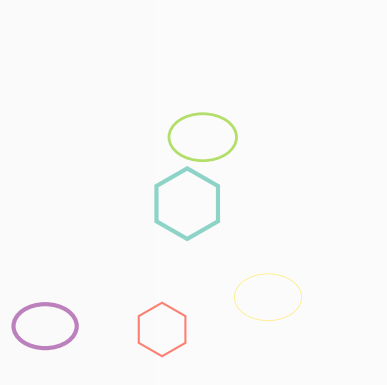[{"shape": "hexagon", "thickness": 3, "radius": 0.46, "center": [0.483, 0.471]}, {"shape": "hexagon", "thickness": 1.5, "radius": 0.35, "center": [0.418, 0.144]}, {"shape": "oval", "thickness": 2, "radius": 0.44, "center": [0.523, 0.644]}, {"shape": "oval", "thickness": 3, "radius": 0.41, "center": [0.116, 0.153]}, {"shape": "oval", "thickness": 0.5, "radius": 0.43, "center": [0.692, 0.228]}]